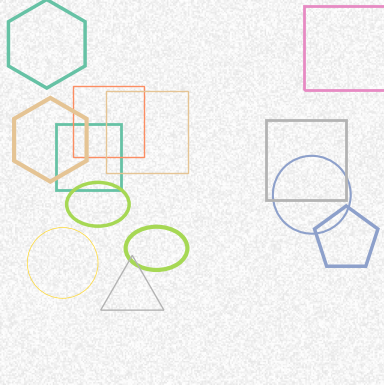[{"shape": "hexagon", "thickness": 2.5, "radius": 0.57, "center": [0.121, 0.886]}, {"shape": "square", "thickness": 2, "radius": 0.43, "center": [0.23, 0.592]}, {"shape": "square", "thickness": 1, "radius": 0.46, "center": [0.282, 0.684]}, {"shape": "pentagon", "thickness": 2.5, "radius": 0.43, "center": [0.899, 0.378]}, {"shape": "circle", "thickness": 1.5, "radius": 0.51, "center": [0.81, 0.494]}, {"shape": "square", "thickness": 2, "radius": 0.55, "center": [0.898, 0.875]}, {"shape": "oval", "thickness": 2.5, "radius": 0.41, "center": [0.254, 0.469]}, {"shape": "oval", "thickness": 3, "radius": 0.4, "center": [0.407, 0.355]}, {"shape": "circle", "thickness": 0.5, "radius": 0.46, "center": [0.163, 0.317]}, {"shape": "square", "thickness": 1, "radius": 0.53, "center": [0.381, 0.657]}, {"shape": "hexagon", "thickness": 3, "radius": 0.54, "center": [0.131, 0.637]}, {"shape": "square", "thickness": 2, "radius": 0.52, "center": [0.795, 0.585]}, {"shape": "triangle", "thickness": 1, "radius": 0.47, "center": [0.344, 0.242]}]